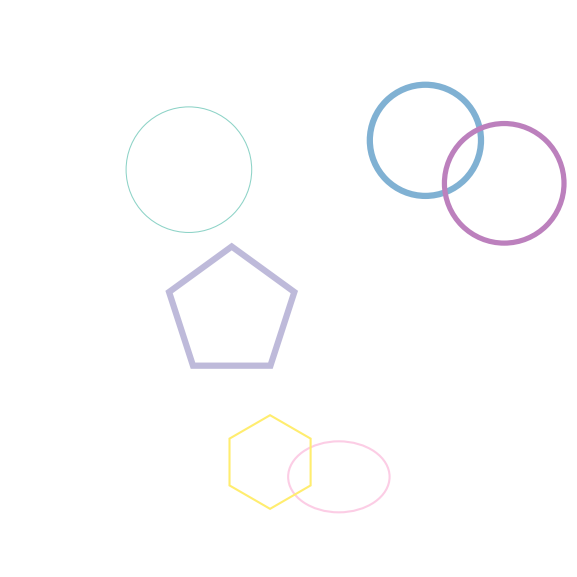[{"shape": "circle", "thickness": 0.5, "radius": 0.54, "center": [0.327, 0.705]}, {"shape": "pentagon", "thickness": 3, "radius": 0.57, "center": [0.401, 0.458]}, {"shape": "circle", "thickness": 3, "radius": 0.48, "center": [0.737, 0.756]}, {"shape": "oval", "thickness": 1, "radius": 0.44, "center": [0.587, 0.173]}, {"shape": "circle", "thickness": 2.5, "radius": 0.52, "center": [0.873, 0.682]}, {"shape": "hexagon", "thickness": 1, "radius": 0.41, "center": [0.468, 0.199]}]